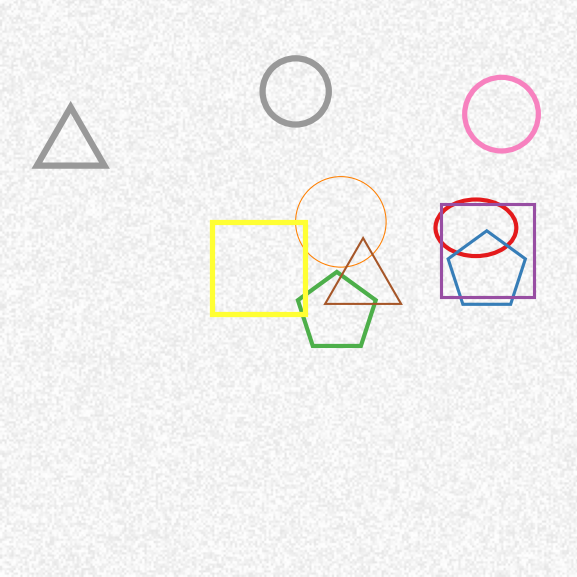[{"shape": "oval", "thickness": 2, "radius": 0.35, "center": [0.824, 0.605]}, {"shape": "pentagon", "thickness": 1.5, "radius": 0.35, "center": [0.843, 0.529]}, {"shape": "pentagon", "thickness": 2, "radius": 0.35, "center": [0.583, 0.457]}, {"shape": "square", "thickness": 1.5, "radius": 0.4, "center": [0.844, 0.566]}, {"shape": "circle", "thickness": 0.5, "radius": 0.39, "center": [0.59, 0.615]}, {"shape": "square", "thickness": 2.5, "radius": 0.4, "center": [0.447, 0.535]}, {"shape": "triangle", "thickness": 1, "radius": 0.38, "center": [0.629, 0.511]}, {"shape": "circle", "thickness": 2.5, "radius": 0.32, "center": [0.868, 0.801]}, {"shape": "triangle", "thickness": 3, "radius": 0.34, "center": [0.122, 0.746]}, {"shape": "circle", "thickness": 3, "radius": 0.29, "center": [0.512, 0.841]}]